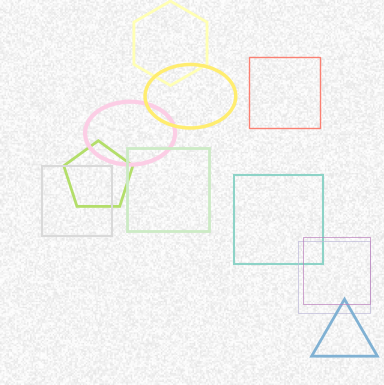[{"shape": "square", "thickness": 1.5, "radius": 0.57, "center": [0.723, 0.429]}, {"shape": "hexagon", "thickness": 2, "radius": 0.55, "center": [0.443, 0.888]}, {"shape": "square", "thickness": 0.5, "radius": 0.47, "center": [0.868, 0.281]}, {"shape": "square", "thickness": 1, "radius": 0.46, "center": [0.739, 0.76]}, {"shape": "triangle", "thickness": 2, "radius": 0.49, "center": [0.895, 0.124]}, {"shape": "pentagon", "thickness": 2, "radius": 0.47, "center": [0.255, 0.54]}, {"shape": "oval", "thickness": 3, "radius": 0.58, "center": [0.338, 0.654]}, {"shape": "square", "thickness": 1.5, "radius": 0.46, "center": [0.2, 0.477]}, {"shape": "square", "thickness": 0.5, "radius": 0.44, "center": [0.875, 0.298]}, {"shape": "square", "thickness": 2, "radius": 0.53, "center": [0.436, 0.508]}, {"shape": "oval", "thickness": 2.5, "radius": 0.59, "center": [0.495, 0.75]}]